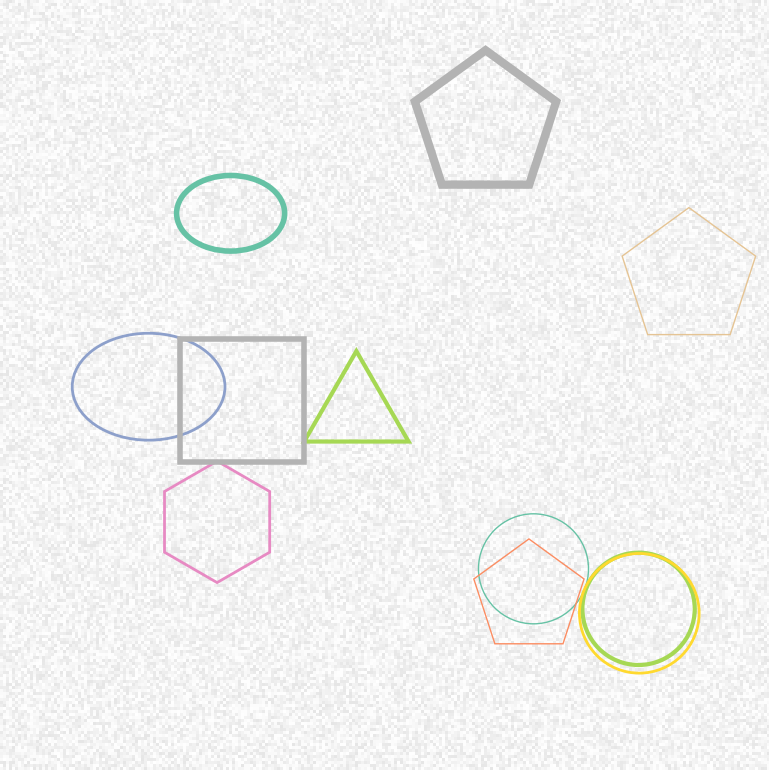[{"shape": "oval", "thickness": 2, "radius": 0.35, "center": [0.3, 0.723]}, {"shape": "circle", "thickness": 0.5, "radius": 0.36, "center": [0.693, 0.261]}, {"shape": "pentagon", "thickness": 0.5, "radius": 0.38, "center": [0.687, 0.225]}, {"shape": "oval", "thickness": 1, "radius": 0.5, "center": [0.193, 0.498]}, {"shape": "hexagon", "thickness": 1, "radius": 0.39, "center": [0.282, 0.322]}, {"shape": "triangle", "thickness": 1.5, "radius": 0.39, "center": [0.463, 0.466]}, {"shape": "circle", "thickness": 1.5, "radius": 0.36, "center": [0.829, 0.209]}, {"shape": "circle", "thickness": 1, "radius": 0.39, "center": [0.83, 0.204]}, {"shape": "pentagon", "thickness": 0.5, "radius": 0.46, "center": [0.895, 0.639]}, {"shape": "square", "thickness": 2, "radius": 0.4, "center": [0.314, 0.48]}, {"shape": "pentagon", "thickness": 3, "radius": 0.48, "center": [0.631, 0.838]}]